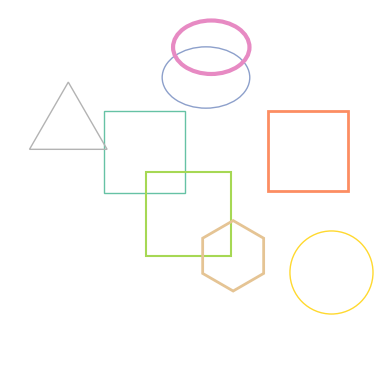[{"shape": "square", "thickness": 1, "radius": 0.53, "center": [0.376, 0.605]}, {"shape": "square", "thickness": 2, "radius": 0.52, "center": [0.799, 0.607]}, {"shape": "oval", "thickness": 1, "radius": 0.57, "center": [0.535, 0.799]}, {"shape": "oval", "thickness": 3, "radius": 0.5, "center": [0.549, 0.877]}, {"shape": "square", "thickness": 1.5, "radius": 0.55, "center": [0.49, 0.444]}, {"shape": "circle", "thickness": 1, "radius": 0.54, "center": [0.861, 0.292]}, {"shape": "hexagon", "thickness": 2, "radius": 0.46, "center": [0.606, 0.336]}, {"shape": "triangle", "thickness": 1, "radius": 0.58, "center": [0.177, 0.67]}]